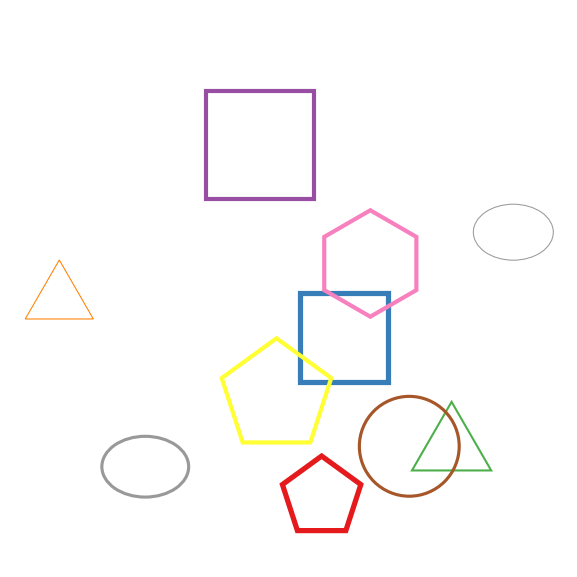[{"shape": "pentagon", "thickness": 2.5, "radius": 0.36, "center": [0.557, 0.138]}, {"shape": "square", "thickness": 2.5, "radius": 0.38, "center": [0.596, 0.415]}, {"shape": "triangle", "thickness": 1, "radius": 0.4, "center": [0.782, 0.224]}, {"shape": "square", "thickness": 2, "radius": 0.47, "center": [0.45, 0.748]}, {"shape": "triangle", "thickness": 0.5, "radius": 0.34, "center": [0.103, 0.481]}, {"shape": "pentagon", "thickness": 2, "radius": 0.5, "center": [0.479, 0.314]}, {"shape": "circle", "thickness": 1.5, "radius": 0.43, "center": [0.709, 0.226]}, {"shape": "hexagon", "thickness": 2, "radius": 0.46, "center": [0.641, 0.543]}, {"shape": "oval", "thickness": 0.5, "radius": 0.35, "center": [0.889, 0.597]}, {"shape": "oval", "thickness": 1.5, "radius": 0.38, "center": [0.252, 0.191]}]